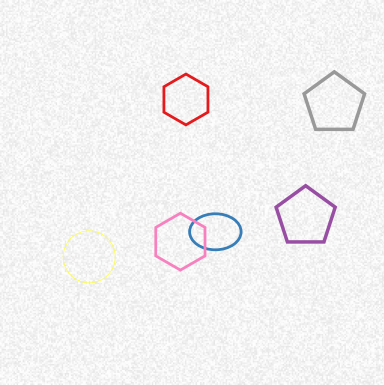[{"shape": "hexagon", "thickness": 2, "radius": 0.33, "center": [0.483, 0.742]}, {"shape": "oval", "thickness": 2, "radius": 0.33, "center": [0.559, 0.398]}, {"shape": "pentagon", "thickness": 2.5, "radius": 0.4, "center": [0.794, 0.437]}, {"shape": "circle", "thickness": 0.5, "radius": 0.34, "center": [0.232, 0.333]}, {"shape": "hexagon", "thickness": 2, "radius": 0.37, "center": [0.469, 0.372]}, {"shape": "pentagon", "thickness": 2.5, "radius": 0.41, "center": [0.868, 0.731]}]